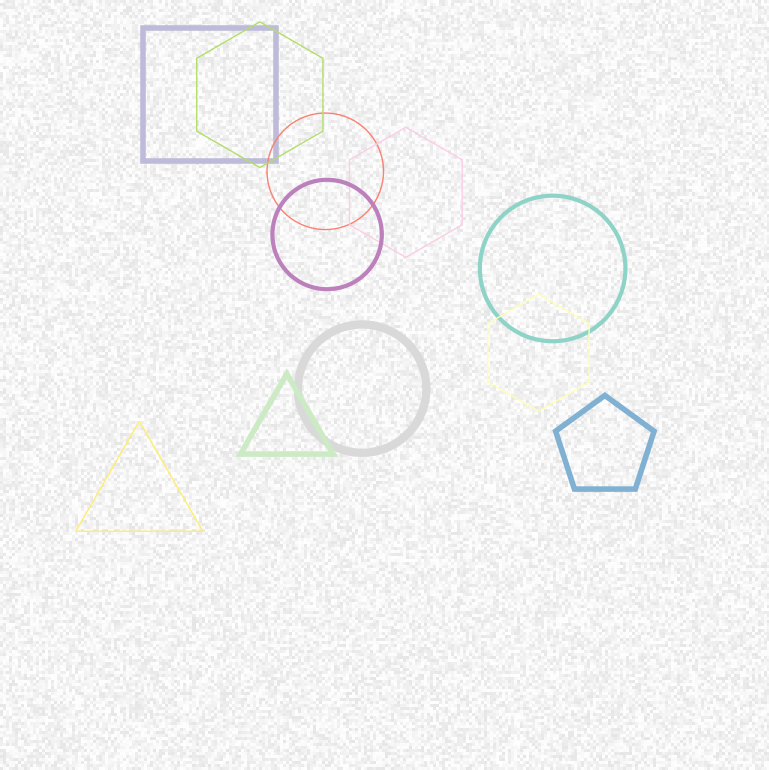[{"shape": "circle", "thickness": 1.5, "radius": 0.47, "center": [0.718, 0.651]}, {"shape": "hexagon", "thickness": 0.5, "radius": 0.38, "center": [0.699, 0.542]}, {"shape": "square", "thickness": 2, "radius": 0.43, "center": [0.272, 0.877]}, {"shape": "circle", "thickness": 0.5, "radius": 0.38, "center": [0.422, 0.778]}, {"shape": "pentagon", "thickness": 2, "radius": 0.34, "center": [0.786, 0.419]}, {"shape": "hexagon", "thickness": 0.5, "radius": 0.47, "center": [0.337, 0.877]}, {"shape": "hexagon", "thickness": 0.5, "radius": 0.42, "center": [0.527, 0.75]}, {"shape": "circle", "thickness": 3, "radius": 0.42, "center": [0.47, 0.495]}, {"shape": "circle", "thickness": 1.5, "radius": 0.36, "center": [0.425, 0.695]}, {"shape": "triangle", "thickness": 2, "radius": 0.35, "center": [0.372, 0.445]}, {"shape": "triangle", "thickness": 0.5, "radius": 0.48, "center": [0.181, 0.358]}]